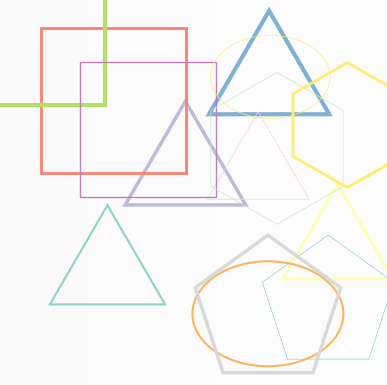[{"shape": "triangle", "thickness": 1.5, "radius": 0.86, "center": [0.277, 0.295]}, {"shape": "pentagon", "thickness": 0.5, "radius": 0.89, "center": [0.847, 0.211]}, {"shape": "triangle", "thickness": 2, "radius": 0.82, "center": [0.872, 0.358]}, {"shape": "triangle", "thickness": 2.5, "radius": 0.9, "center": [0.479, 0.557]}, {"shape": "square", "thickness": 2, "radius": 0.94, "center": [0.293, 0.738]}, {"shape": "triangle", "thickness": 3, "radius": 0.9, "center": [0.694, 0.793]}, {"shape": "oval", "thickness": 1.5, "radius": 0.97, "center": [0.691, 0.185]}, {"shape": "square", "thickness": 3, "radius": 0.79, "center": [0.112, 0.886]}, {"shape": "triangle", "thickness": 0.5, "radius": 0.76, "center": [0.666, 0.558]}, {"shape": "pentagon", "thickness": 2.5, "radius": 0.99, "center": [0.692, 0.192]}, {"shape": "square", "thickness": 1, "radius": 0.88, "center": [0.382, 0.664]}, {"shape": "hexagon", "thickness": 0.5, "radius": 0.99, "center": [0.715, 0.615]}, {"shape": "hexagon", "thickness": 2, "radius": 0.81, "center": [0.897, 0.675]}, {"shape": "oval", "thickness": 0.5, "radius": 0.77, "center": [0.697, 0.8]}]